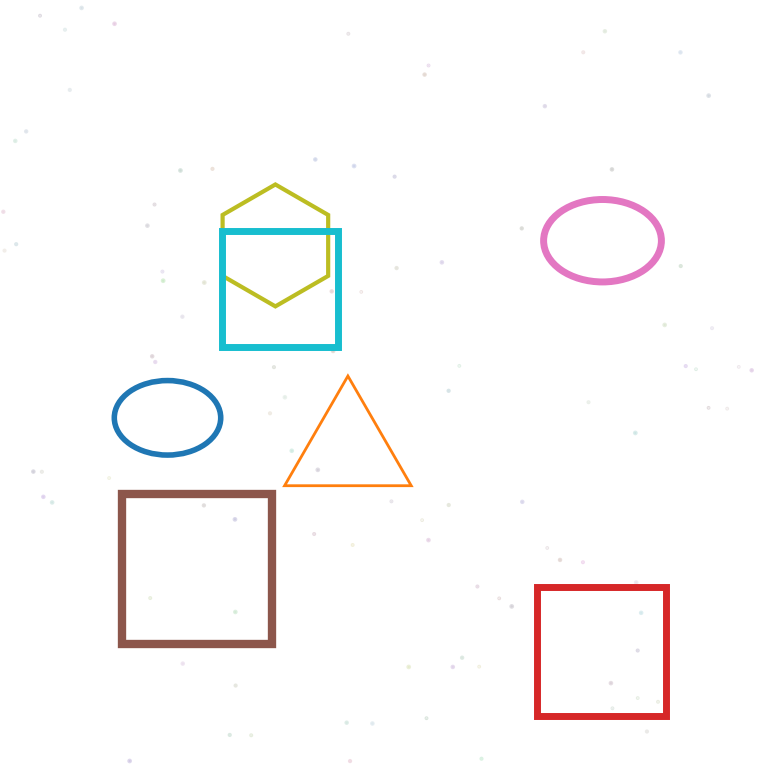[{"shape": "oval", "thickness": 2, "radius": 0.35, "center": [0.218, 0.457]}, {"shape": "triangle", "thickness": 1, "radius": 0.47, "center": [0.452, 0.417]}, {"shape": "square", "thickness": 2.5, "radius": 0.42, "center": [0.781, 0.154]}, {"shape": "square", "thickness": 3, "radius": 0.49, "center": [0.256, 0.261]}, {"shape": "oval", "thickness": 2.5, "radius": 0.38, "center": [0.782, 0.687]}, {"shape": "hexagon", "thickness": 1.5, "radius": 0.4, "center": [0.358, 0.681]}, {"shape": "square", "thickness": 2.5, "radius": 0.38, "center": [0.364, 0.624]}]